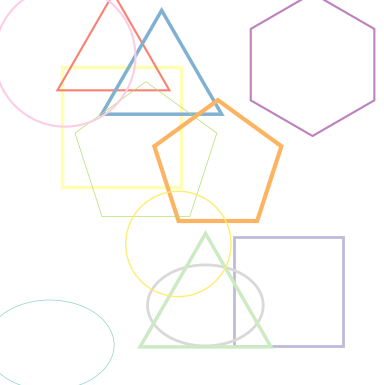[{"shape": "oval", "thickness": 0.5, "radius": 0.84, "center": [0.129, 0.104]}, {"shape": "square", "thickness": 2.5, "radius": 0.78, "center": [0.315, 0.669]}, {"shape": "square", "thickness": 2, "radius": 0.71, "center": [0.749, 0.242]}, {"shape": "triangle", "thickness": 1.5, "radius": 0.84, "center": [0.295, 0.849]}, {"shape": "triangle", "thickness": 2.5, "radius": 0.9, "center": [0.42, 0.793]}, {"shape": "pentagon", "thickness": 3, "radius": 0.87, "center": [0.566, 0.566]}, {"shape": "pentagon", "thickness": 0.5, "radius": 0.97, "center": [0.379, 0.594]}, {"shape": "circle", "thickness": 1.5, "radius": 0.91, "center": [0.169, 0.854]}, {"shape": "oval", "thickness": 2, "radius": 0.75, "center": [0.533, 0.207]}, {"shape": "hexagon", "thickness": 1.5, "radius": 0.93, "center": [0.812, 0.832]}, {"shape": "triangle", "thickness": 2.5, "radius": 0.98, "center": [0.534, 0.197]}, {"shape": "circle", "thickness": 1, "radius": 0.68, "center": [0.463, 0.366]}]